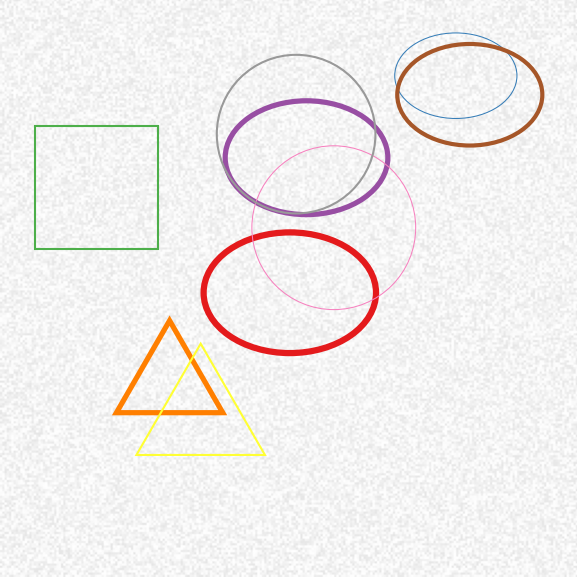[{"shape": "oval", "thickness": 3, "radius": 0.75, "center": [0.502, 0.492]}, {"shape": "oval", "thickness": 0.5, "radius": 0.53, "center": [0.789, 0.868]}, {"shape": "square", "thickness": 1, "radius": 0.53, "center": [0.167, 0.674]}, {"shape": "oval", "thickness": 2.5, "radius": 0.7, "center": [0.531, 0.726]}, {"shape": "triangle", "thickness": 2.5, "radius": 0.53, "center": [0.294, 0.338]}, {"shape": "triangle", "thickness": 1, "radius": 0.64, "center": [0.348, 0.276]}, {"shape": "oval", "thickness": 2, "radius": 0.63, "center": [0.813, 0.835]}, {"shape": "circle", "thickness": 0.5, "radius": 0.71, "center": [0.578, 0.605]}, {"shape": "circle", "thickness": 1, "radius": 0.69, "center": [0.513, 0.767]}]